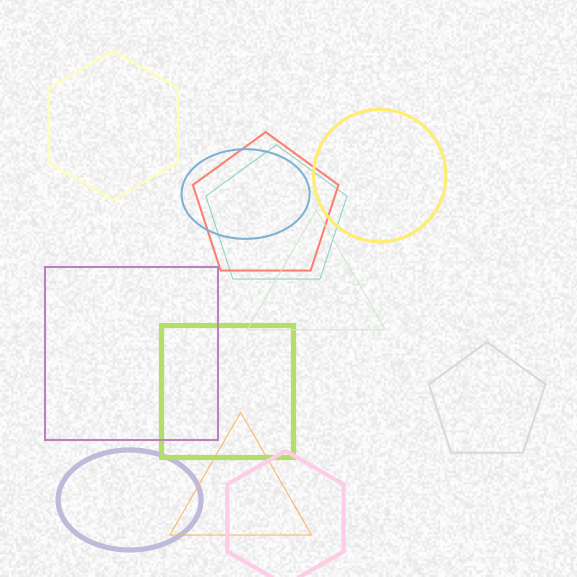[{"shape": "pentagon", "thickness": 0.5, "radius": 0.64, "center": [0.479, 0.62]}, {"shape": "hexagon", "thickness": 1, "radius": 0.65, "center": [0.196, 0.782]}, {"shape": "oval", "thickness": 2.5, "radius": 0.62, "center": [0.224, 0.133]}, {"shape": "pentagon", "thickness": 1, "radius": 0.66, "center": [0.46, 0.638]}, {"shape": "oval", "thickness": 1, "radius": 0.55, "center": [0.425, 0.663]}, {"shape": "triangle", "thickness": 0.5, "radius": 0.71, "center": [0.417, 0.143]}, {"shape": "square", "thickness": 2.5, "radius": 0.57, "center": [0.394, 0.323]}, {"shape": "hexagon", "thickness": 2, "radius": 0.58, "center": [0.494, 0.102]}, {"shape": "pentagon", "thickness": 1, "radius": 0.53, "center": [0.843, 0.301]}, {"shape": "square", "thickness": 1, "radius": 0.75, "center": [0.227, 0.387]}, {"shape": "triangle", "thickness": 0.5, "radius": 0.69, "center": [0.548, 0.497]}, {"shape": "circle", "thickness": 1.5, "radius": 0.57, "center": [0.658, 0.695]}]